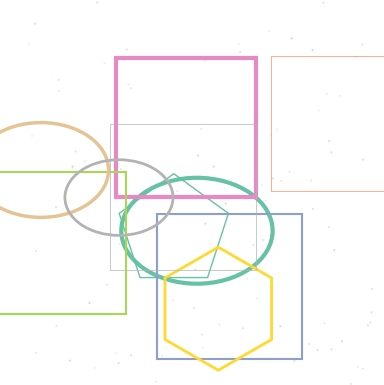[{"shape": "pentagon", "thickness": 1, "radius": 0.75, "center": [0.451, 0.4]}, {"shape": "oval", "thickness": 3, "radius": 0.98, "center": [0.512, 0.401]}, {"shape": "square", "thickness": 0.5, "radius": 0.88, "center": [0.878, 0.68]}, {"shape": "square", "thickness": 1.5, "radius": 0.94, "center": [0.597, 0.255]}, {"shape": "square", "thickness": 3, "radius": 0.91, "center": [0.484, 0.669]}, {"shape": "square", "thickness": 1.5, "radius": 0.92, "center": [0.143, 0.369]}, {"shape": "hexagon", "thickness": 2, "radius": 0.8, "center": [0.567, 0.198]}, {"shape": "oval", "thickness": 2.5, "radius": 0.88, "center": [0.106, 0.558]}, {"shape": "square", "thickness": 0.5, "radius": 0.95, "center": [0.476, 0.488]}, {"shape": "oval", "thickness": 2, "radius": 0.7, "center": [0.309, 0.487]}]